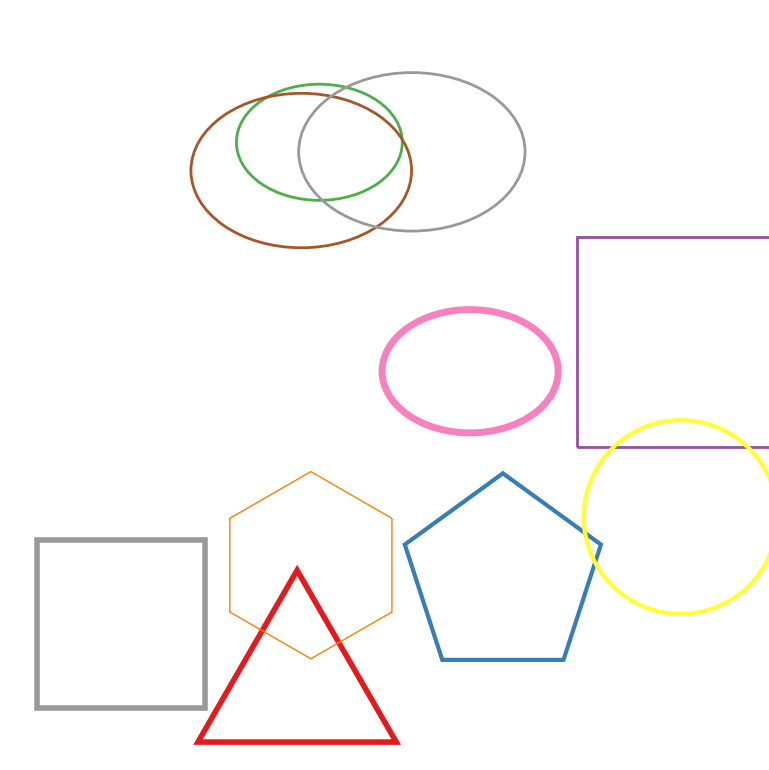[{"shape": "triangle", "thickness": 2, "radius": 0.74, "center": [0.386, 0.111]}, {"shape": "pentagon", "thickness": 1.5, "radius": 0.67, "center": [0.653, 0.251]}, {"shape": "oval", "thickness": 1, "radius": 0.54, "center": [0.415, 0.815]}, {"shape": "square", "thickness": 1, "radius": 0.68, "center": [0.886, 0.556]}, {"shape": "hexagon", "thickness": 0.5, "radius": 0.61, "center": [0.404, 0.266]}, {"shape": "circle", "thickness": 1.5, "radius": 0.63, "center": [0.884, 0.329]}, {"shape": "oval", "thickness": 1, "radius": 0.72, "center": [0.391, 0.779]}, {"shape": "oval", "thickness": 2.5, "radius": 0.57, "center": [0.611, 0.518]}, {"shape": "oval", "thickness": 1, "radius": 0.74, "center": [0.535, 0.803]}, {"shape": "square", "thickness": 2, "radius": 0.55, "center": [0.157, 0.19]}]